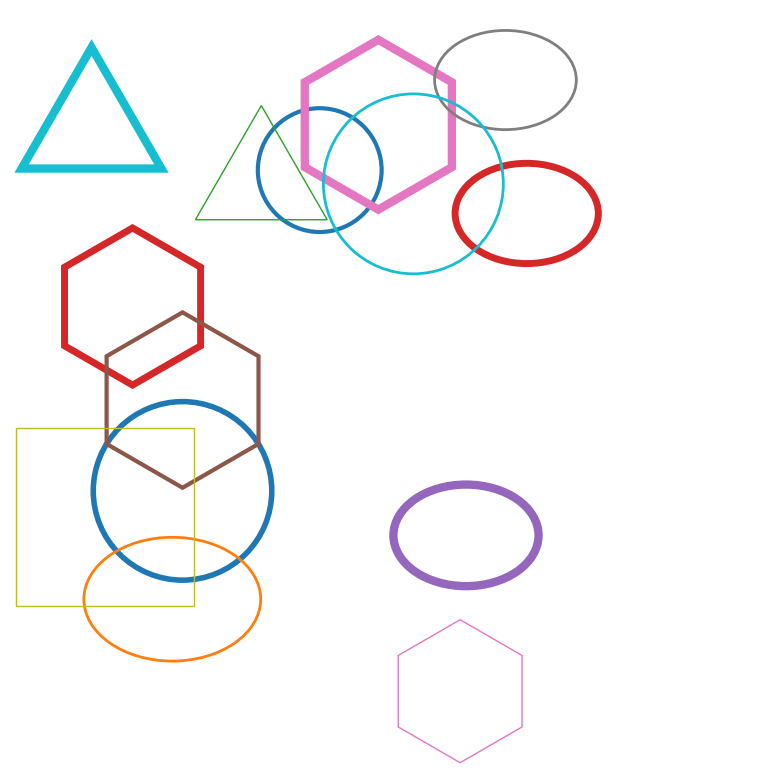[{"shape": "circle", "thickness": 2, "radius": 0.58, "center": [0.237, 0.362]}, {"shape": "circle", "thickness": 1.5, "radius": 0.4, "center": [0.415, 0.779]}, {"shape": "oval", "thickness": 1, "radius": 0.57, "center": [0.224, 0.222]}, {"shape": "triangle", "thickness": 0.5, "radius": 0.49, "center": [0.339, 0.764]}, {"shape": "hexagon", "thickness": 2.5, "radius": 0.51, "center": [0.172, 0.602]}, {"shape": "oval", "thickness": 2.5, "radius": 0.47, "center": [0.684, 0.723]}, {"shape": "oval", "thickness": 3, "radius": 0.47, "center": [0.605, 0.305]}, {"shape": "hexagon", "thickness": 1.5, "radius": 0.57, "center": [0.237, 0.48]}, {"shape": "hexagon", "thickness": 0.5, "radius": 0.46, "center": [0.598, 0.102]}, {"shape": "hexagon", "thickness": 3, "radius": 0.55, "center": [0.491, 0.838]}, {"shape": "oval", "thickness": 1, "radius": 0.46, "center": [0.656, 0.896]}, {"shape": "square", "thickness": 0.5, "radius": 0.58, "center": [0.136, 0.328]}, {"shape": "triangle", "thickness": 3, "radius": 0.52, "center": [0.119, 0.834]}, {"shape": "circle", "thickness": 1, "radius": 0.58, "center": [0.537, 0.761]}]